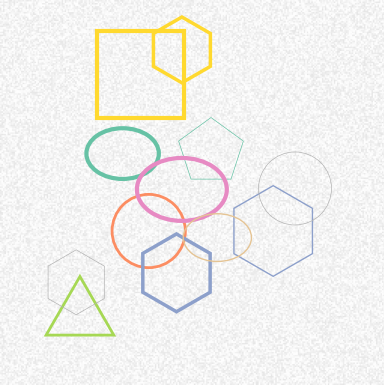[{"shape": "pentagon", "thickness": 0.5, "radius": 0.44, "center": [0.548, 0.606]}, {"shape": "oval", "thickness": 3, "radius": 0.47, "center": [0.318, 0.601]}, {"shape": "circle", "thickness": 2, "radius": 0.48, "center": [0.386, 0.4]}, {"shape": "hexagon", "thickness": 1, "radius": 0.59, "center": [0.71, 0.4]}, {"shape": "hexagon", "thickness": 2.5, "radius": 0.5, "center": [0.458, 0.291]}, {"shape": "oval", "thickness": 3, "radius": 0.58, "center": [0.472, 0.508]}, {"shape": "triangle", "thickness": 2, "radius": 0.51, "center": [0.208, 0.18]}, {"shape": "hexagon", "thickness": 2.5, "radius": 0.43, "center": [0.472, 0.87]}, {"shape": "square", "thickness": 3, "radius": 0.57, "center": [0.366, 0.808]}, {"shape": "oval", "thickness": 1, "radius": 0.44, "center": [0.565, 0.383]}, {"shape": "circle", "thickness": 0.5, "radius": 0.47, "center": [0.766, 0.51]}, {"shape": "hexagon", "thickness": 0.5, "radius": 0.42, "center": [0.198, 0.267]}]